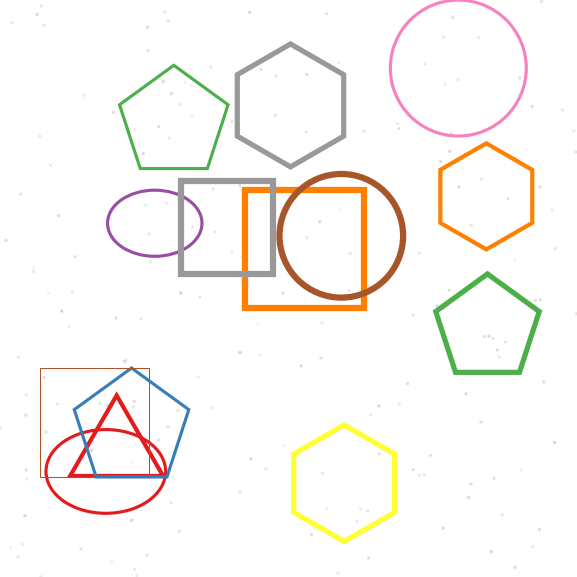[{"shape": "triangle", "thickness": 2, "radius": 0.46, "center": [0.202, 0.221]}, {"shape": "oval", "thickness": 1.5, "radius": 0.52, "center": [0.183, 0.183]}, {"shape": "pentagon", "thickness": 1.5, "radius": 0.52, "center": [0.228, 0.258]}, {"shape": "pentagon", "thickness": 2.5, "radius": 0.47, "center": [0.844, 0.431]}, {"shape": "pentagon", "thickness": 1.5, "radius": 0.49, "center": [0.301, 0.787]}, {"shape": "oval", "thickness": 1.5, "radius": 0.41, "center": [0.268, 0.613]}, {"shape": "hexagon", "thickness": 2, "radius": 0.46, "center": [0.842, 0.659]}, {"shape": "square", "thickness": 3, "radius": 0.51, "center": [0.527, 0.568]}, {"shape": "hexagon", "thickness": 2.5, "radius": 0.5, "center": [0.596, 0.162]}, {"shape": "circle", "thickness": 3, "radius": 0.54, "center": [0.591, 0.591]}, {"shape": "square", "thickness": 0.5, "radius": 0.47, "center": [0.164, 0.268]}, {"shape": "circle", "thickness": 1.5, "radius": 0.59, "center": [0.794, 0.881]}, {"shape": "square", "thickness": 3, "radius": 0.4, "center": [0.393, 0.605]}, {"shape": "hexagon", "thickness": 2.5, "radius": 0.53, "center": [0.503, 0.817]}]